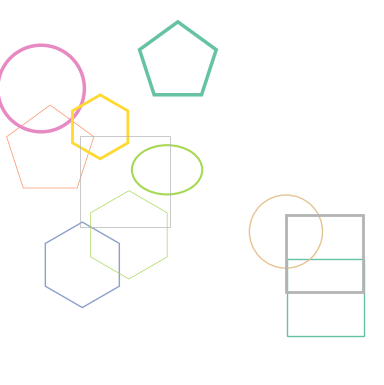[{"shape": "pentagon", "thickness": 2.5, "radius": 0.52, "center": [0.462, 0.839]}, {"shape": "square", "thickness": 1, "radius": 0.5, "center": [0.844, 0.227]}, {"shape": "pentagon", "thickness": 0.5, "radius": 0.6, "center": [0.13, 0.608]}, {"shape": "hexagon", "thickness": 1, "radius": 0.55, "center": [0.214, 0.312]}, {"shape": "circle", "thickness": 2.5, "radius": 0.56, "center": [0.107, 0.77]}, {"shape": "oval", "thickness": 1.5, "radius": 0.46, "center": [0.434, 0.559]}, {"shape": "hexagon", "thickness": 0.5, "radius": 0.57, "center": [0.335, 0.39]}, {"shape": "hexagon", "thickness": 2, "radius": 0.42, "center": [0.26, 0.67]}, {"shape": "circle", "thickness": 1, "radius": 0.47, "center": [0.743, 0.399]}, {"shape": "square", "thickness": 0.5, "radius": 0.59, "center": [0.325, 0.528]}, {"shape": "square", "thickness": 2, "radius": 0.5, "center": [0.842, 0.342]}]